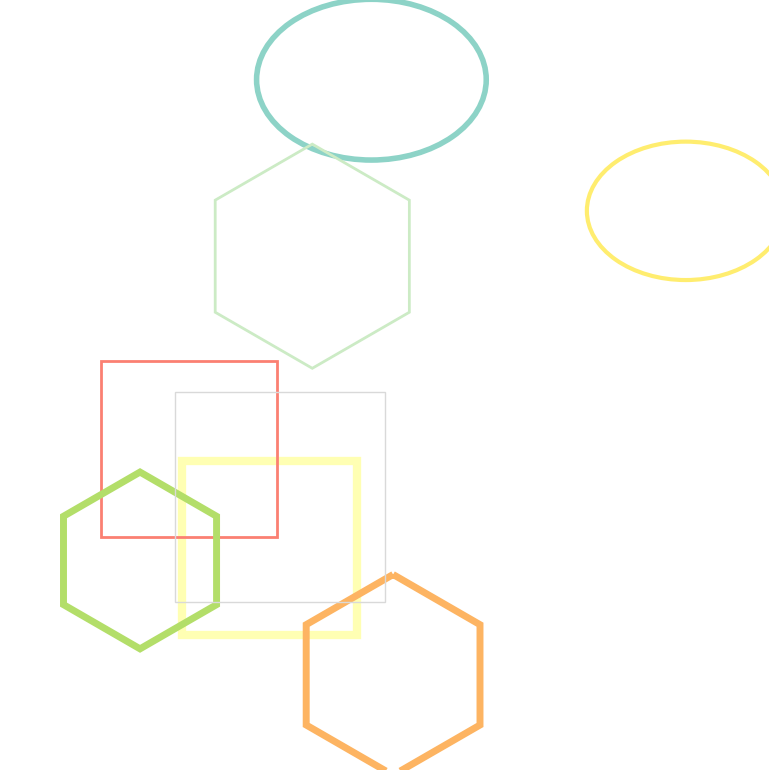[{"shape": "oval", "thickness": 2, "radius": 0.75, "center": [0.482, 0.897]}, {"shape": "square", "thickness": 3, "radius": 0.57, "center": [0.35, 0.288]}, {"shape": "square", "thickness": 1, "radius": 0.57, "center": [0.245, 0.417]}, {"shape": "hexagon", "thickness": 2.5, "radius": 0.65, "center": [0.511, 0.124]}, {"shape": "hexagon", "thickness": 2.5, "radius": 0.57, "center": [0.182, 0.272]}, {"shape": "square", "thickness": 0.5, "radius": 0.68, "center": [0.363, 0.355]}, {"shape": "hexagon", "thickness": 1, "radius": 0.73, "center": [0.406, 0.667]}, {"shape": "oval", "thickness": 1.5, "radius": 0.64, "center": [0.891, 0.726]}]